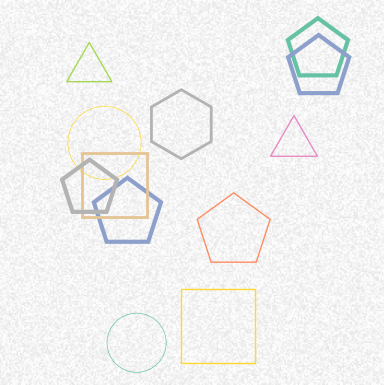[{"shape": "pentagon", "thickness": 3, "radius": 0.41, "center": [0.826, 0.871]}, {"shape": "circle", "thickness": 0.5, "radius": 0.38, "center": [0.355, 0.11]}, {"shape": "pentagon", "thickness": 1, "radius": 0.5, "center": [0.607, 0.4]}, {"shape": "pentagon", "thickness": 3, "radius": 0.46, "center": [0.331, 0.446]}, {"shape": "pentagon", "thickness": 3, "radius": 0.42, "center": [0.828, 0.826]}, {"shape": "triangle", "thickness": 1, "radius": 0.35, "center": [0.764, 0.629]}, {"shape": "triangle", "thickness": 1, "radius": 0.34, "center": [0.232, 0.822]}, {"shape": "circle", "thickness": 0.5, "radius": 0.48, "center": [0.272, 0.629]}, {"shape": "square", "thickness": 1, "radius": 0.48, "center": [0.566, 0.154]}, {"shape": "square", "thickness": 2, "radius": 0.42, "center": [0.297, 0.52]}, {"shape": "hexagon", "thickness": 2, "radius": 0.45, "center": [0.471, 0.677]}, {"shape": "pentagon", "thickness": 3, "radius": 0.37, "center": [0.233, 0.51]}]